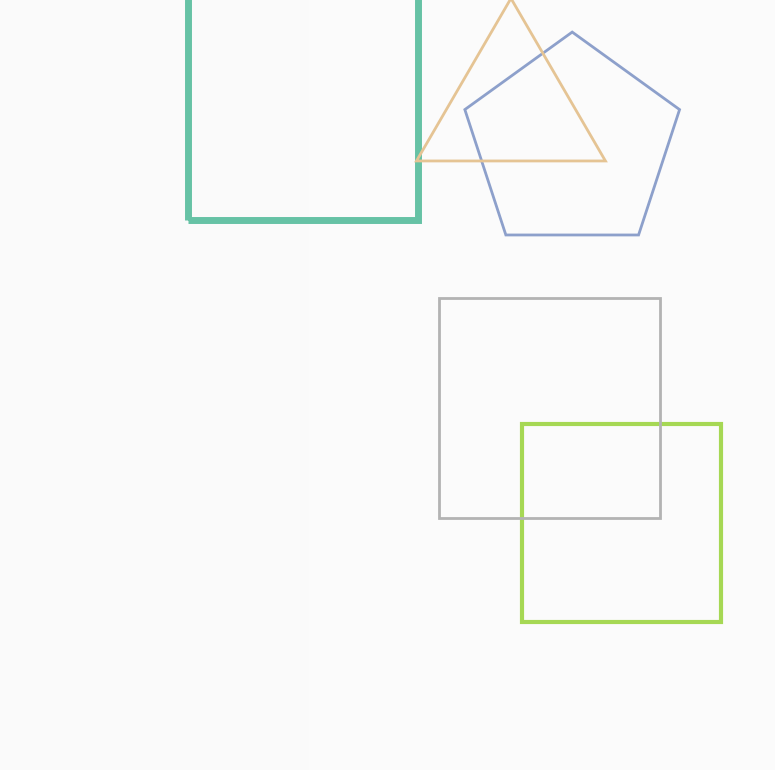[{"shape": "square", "thickness": 2.5, "radius": 0.74, "center": [0.391, 0.863]}, {"shape": "pentagon", "thickness": 1, "radius": 0.73, "center": [0.738, 0.813]}, {"shape": "square", "thickness": 1.5, "radius": 0.64, "center": [0.803, 0.321]}, {"shape": "triangle", "thickness": 1, "radius": 0.7, "center": [0.659, 0.861]}, {"shape": "square", "thickness": 1, "radius": 0.71, "center": [0.709, 0.47]}]